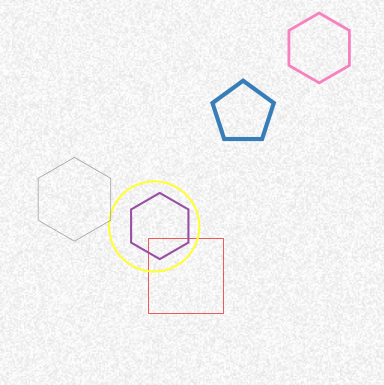[{"shape": "square", "thickness": 0.5, "radius": 0.49, "center": [0.482, 0.283]}, {"shape": "pentagon", "thickness": 3, "radius": 0.42, "center": [0.632, 0.707]}, {"shape": "hexagon", "thickness": 1.5, "radius": 0.43, "center": [0.415, 0.413]}, {"shape": "circle", "thickness": 1.5, "radius": 0.59, "center": [0.4, 0.412]}, {"shape": "hexagon", "thickness": 2, "radius": 0.45, "center": [0.829, 0.875]}, {"shape": "hexagon", "thickness": 0.5, "radius": 0.54, "center": [0.193, 0.482]}]